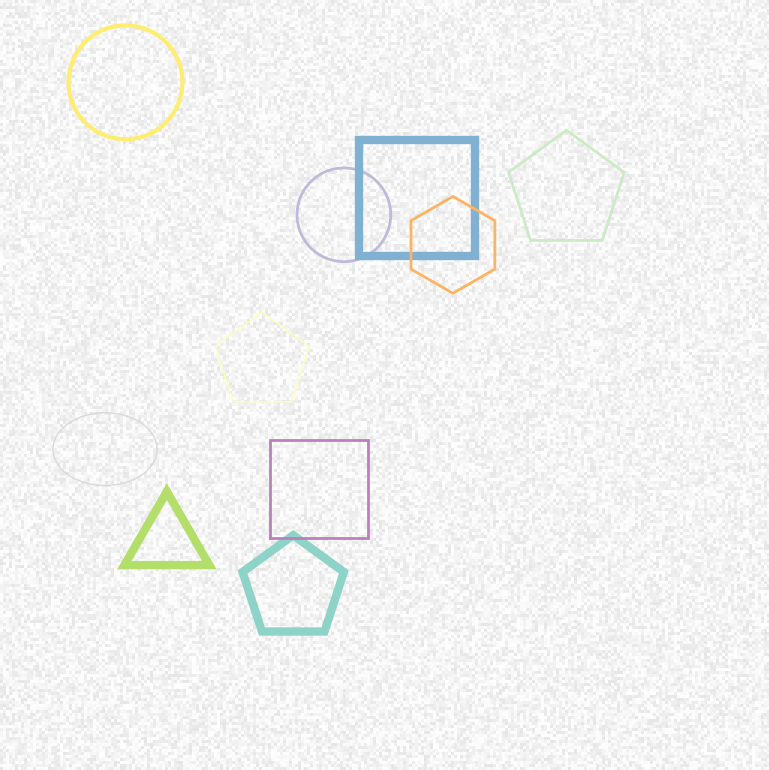[{"shape": "pentagon", "thickness": 3, "radius": 0.35, "center": [0.381, 0.236]}, {"shape": "pentagon", "thickness": 0.5, "radius": 0.32, "center": [0.341, 0.53]}, {"shape": "circle", "thickness": 1, "radius": 0.3, "center": [0.447, 0.721]}, {"shape": "square", "thickness": 3, "radius": 0.37, "center": [0.541, 0.743]}, {"shape": "hexagon", "thickness": 1, "radius": 0.31, "center": [0.588, 0.682]}, {"shape": "triangle", "thickness": 3, "radius": 0.32, "center": [0.217, 0.298]}, {"shape": "oval", "thickness": 0.5, "radius": 0.34, "center": [0.136, 0.417]}, {"shape": "square", "thickness": 1, "radius": 0.32, "center": [0.414, 0.365]}, {"shape": "pentagon", "thickness": 1, "radius": 0.4, "center": [0.736, 0.752]}, {"shape": "circle", "thickness": 1.5, "radius": 0.37, "center": [0.163, 0.893]}]